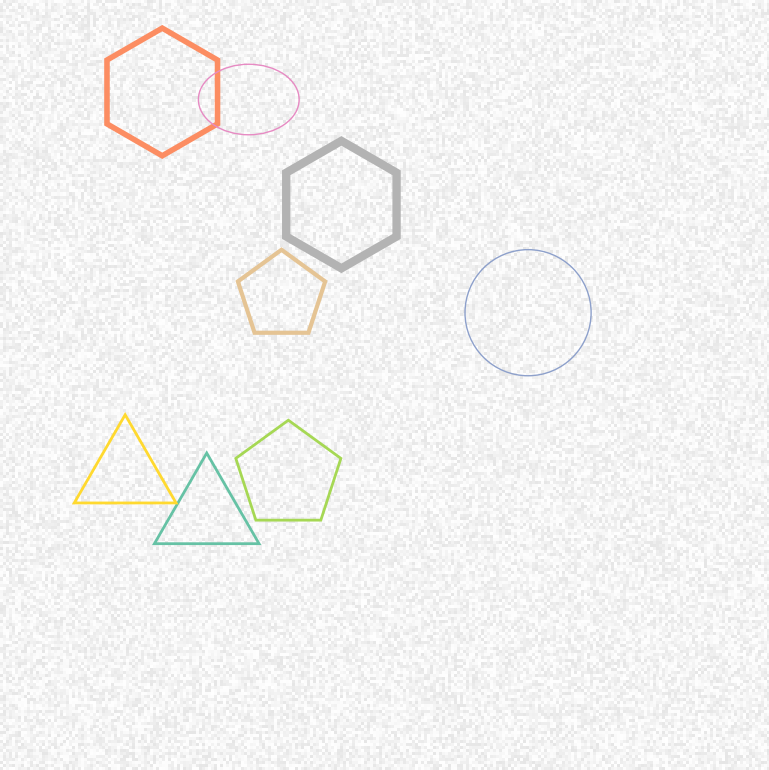[{"shape": "triangle", "thickness": 1, "radius": 0.39, "center": [0.268, 0.333]}, {"shape": "hexagon", "thickness": 2, "radius": 0.41, "center": [0.211, 0.881]}, {"shape": "circle", "thickness": 0.5, "radius": 0.41, "center": [0.686, 0.594]}, {"shape": "oval", "thickness": 0.5, "radius": 0.33, "center": [0.323, 0.871]}, {"shape": "pentagon", "thickness": 1, "radius": 0.36, "center": [0.374, 0.383]}, {"shape": "triangle", "thickness": 1, "radius": 0.38, "center": [0.163, 0.385]}, {"shape": "pentagon", "thickness": 1.5, "radius": 0.3, "center": [0.366, 0.616]}, {"shape": "hexagon", "thickness": 3, "radius": 0.41, "center": [0.443, 0.734]}]